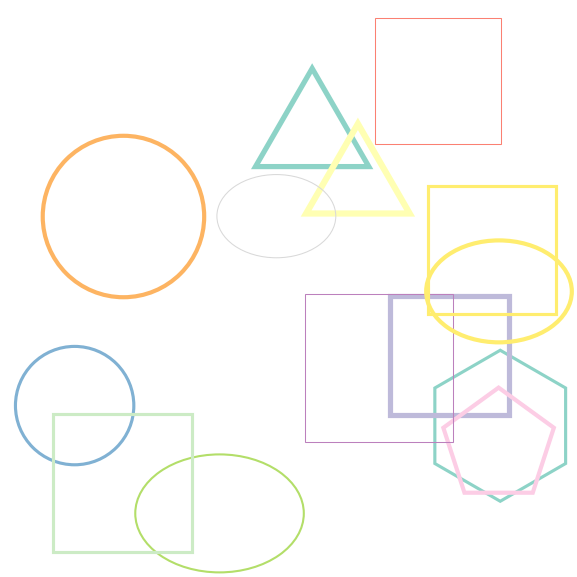[{"shape": "triangle", "thickness": 2.5, "radius": 0.57, "center": [0.541, 0.767]}, {"shape": "hexagon", "thickness": 1.5, "radius": 0.65, "center": [0.866, 0.262]}, {"shape": "triangle", "thickness": 3, "radius": 0.52, "center": [0.62, 0.681]}, {"shape": "square", "thickness": 2.5, "radius": 0.51, "center": [0.778, 0.384]}, {"shape": "square", "thickness": 0.5, "radius": 0.55, "center": [0.758, 0.859]}, {"shape": "circle", "thickness": 1.5, "radius": 0.51, "center": [0.129, 0.297]}, {"shape": "circle", "thickness": 2, "radius": 0.7, "center": [0.214, 0.624]}, {"shape": "oval", "thickness": 1, "radius": 0.73, "center": [0.38, 0.11]}, {"shape": "pentagon", "thickness": 2, "radius": 0.5, "center": [0.863, 0.227]}, {"shape": "oval", "thickness": 0.5, "radius": 0.51, "center": [0.479, 0.625]}, {"shape": "square", "thickness": 0.5, "radius": 0.64, "center": [0.656, 0.362]}, {"shape": "square", "thickness": 1.5, "radius": 0.6, "center": [0.212, 0.163]}, {"shape": "square", "thickness": 1.5, "radius": 0.55, "center": [0.852, 0.566]}, {"shape": "oval", "thickness": 2, "radius": 0.63, "center": [0.864, 0.495]}]